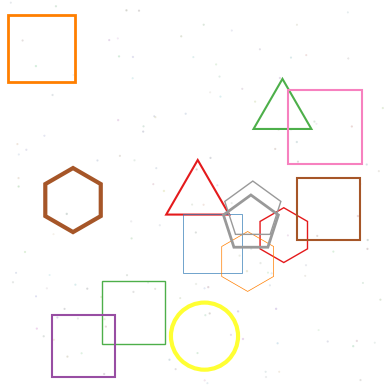[{"shape": "hexagon", "thickness": 1, "radius": 0.36, "center": [0.737, 0.389]}, {"shape": "triangle", "thickness": 1.5, "radius": 0.47, "center": [0.514, 0.49]}, {"shape": "square", "thickness": 0.5, "radius": 0.38, "center": [0.553, 0.368]}, {"shape": "square", "thickness": 1, "radius": 0.41, "center": [0.347, 0.188]}, {"shape": "triangle", "thickness": 1.5, "radius": 0.43, "center": [0.734, 0.708]}, {"shape": "square", "thickness": 1.5, "radius": 0.4, "center": [0.217, 0.101]}, {"shape": "square", "thickness": 2, "radius": 0.44, "center": [0.108, 0.875]}, {"shape": "hexagon", "thickness": 0.5, "radius": 0.39, "center": [0.643, 0.321]}, {"shape": "circle", "thickness": 3, "radius": 0.44, "center": [0.531, 0.127]}, {"shape": "hexagon", "thickness": 3, "radius": 0.42, "center": [0.19, 0.48]}, {"shape": "square", "thickness": 1.5, "radius": 0.41, "center": [0.853, 0.457]}, {"shape": "square", "thickness": 1.5, "radius": 0.48, "center": [0.845, 0.67]}, {"shape": "pentagon", "thickness": 2, "radius": 0.37, "center": [0.652, 0.419]}, {"shape": "pentagon", "thickness": 1, "radius": 0.38, "center": [0.657, 0.453]}]